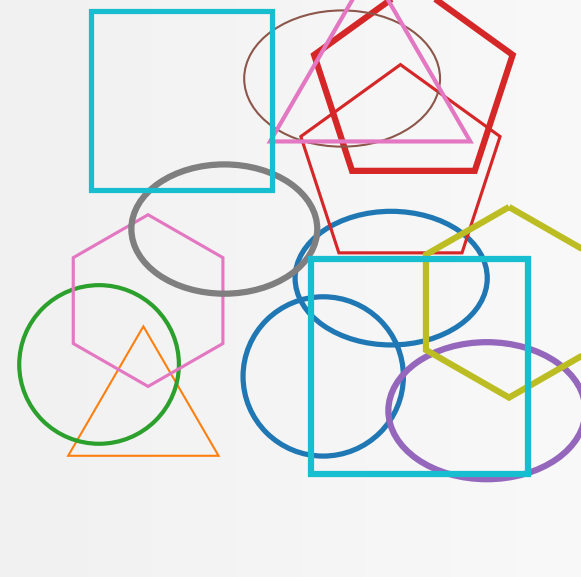[{"shape": "oval", "thickness": 2.5, "radius": 0.83, "center": [0.673, 0.518]}, {"shape": "circle", "thickness": 2.5, "radius": 0.69, "center": [0.556, 0.347]}, {"shape": "triangle", "thickness": 1, "radius": 0.75, "center": [0.247, 0.285]}, {"shape": "circle", "thickness": 2, "radius": 0.69, "center": [0.17, 0.368]}, {"shape": "pentagon", "thickness": 3, "radius": 0.9, "center": [0.711, 0.849]}, {"shape": "pentagon", "thickness": 1.5, "radius": 0.9, "center": [0.689, 0.707]}, {"shape": "oval", "thickness": 3, "radius": 0.85, "center": [0.838, 0.288]}, {"shape": "oval", "thickness": 1, "radius": 0.84, "center": [0.589, 0.863]}, {"shape": "hexagon", "thickness": 1.5, "radius": 0.74, "center": [0.255, 0.479]}, {"shape": "triangle", "thickness": 2, "radius": 0.99, "center": [0.637, 0.854]}, {"shape": "oval", "thickness": 3, "radius": 0.8, "center": [0.386, 0.603]}, {"shape": "hexagon", "thickness": 3, "radius": 0.83, "center": [0.876, 0.476]}, {"shape": "square", "thickness": 2.5, "radius": 0.77, "center": [0.312, 0.825]}, {"shape": "square", "thickness": 3, "radius": 0.93, "center": [0.722, 0.365]}]